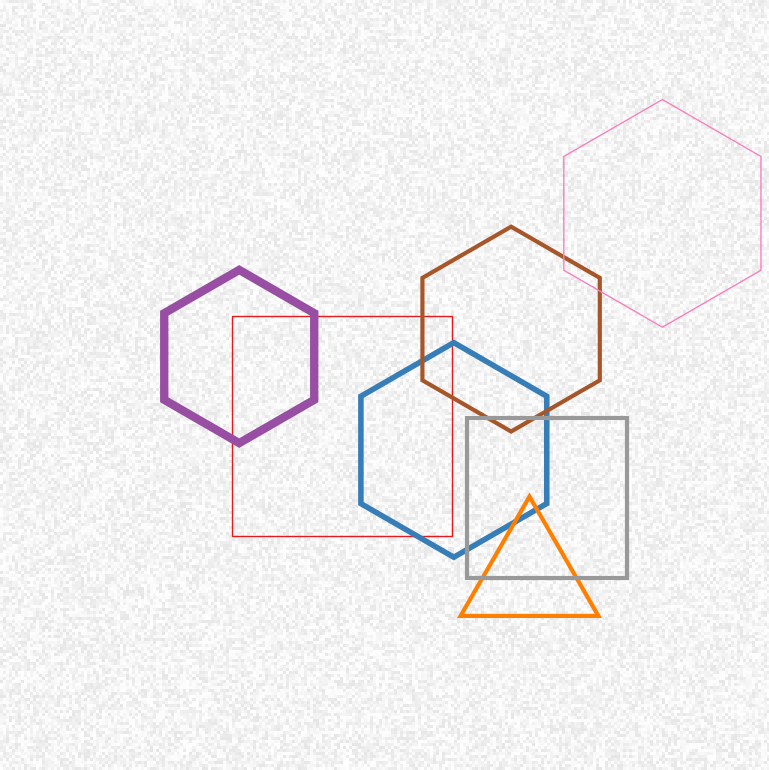[{"shape": "square", "thickness": 0.5, "radius": 0.72, "center": [0.444, 0.447]}, {"shape": "hexagon", "thickness": 2, "radius": 0.7, "center": [0.589, 0.416]}, {"shape": "hexagon", "thickness": 3, "radius": 0.56, "center": [0.311, 0.537]}, {"shape": "triangle", "thickness": 1.5, "radius": 0.52, "center": [0.688, 0.252]}, {"shape": "hexagon", "thickness": 1.5, "radius": 0.66, "center": [0.664, 0.573]}, {"shape": "hexagon", "thickness": 0.5, "radius": 0.74, "center": [0.86, 0.723]}, {"shape": "square", "thickness": 1.5, "radius": 0.52, "center": [0.71, 0.353]}]